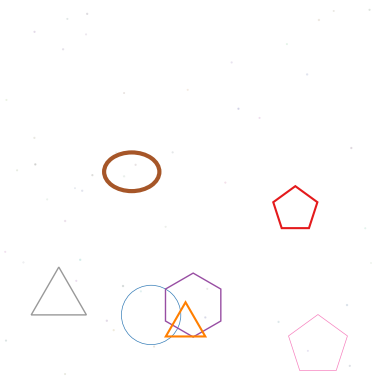[{"shape": "pentagon", "thickness": 1.5, "radius": 0.3, "center": [0.767, 0.456]}, {"shape": "circle", "thickness": 0.5, "radius": 0.39, "center": [0.392, 0.182]}, {"shape": "hexagon", "thickness": 1, "radius": 0.41, "center": [0.502, 0.208]}, {"shape": "triangle", "thickness": 1.5, "radius": 0.3, "center": [0.482, 0.156]}, {"shape": "oval", "thickness": 3, "radius": 0.36, "center": [0.342, 0.554]}, {"shape": "pentagon", "thickness": 0.5, "radius": 0.4, "center": [0.826, 0.103]}, {"shape": "triangle", "thickness": 1, "radius": 0.41, "center": [0.153, 0.223]}]